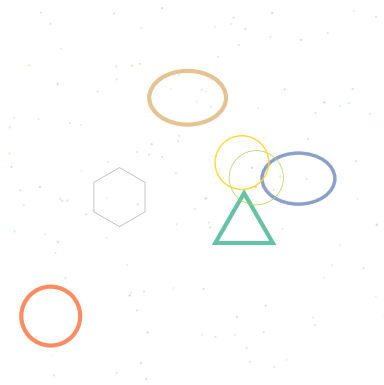[{"shape": "triangle", "thickness": 3, "radius": 0.43, "center": [0.634, 0.412]}, {"shape": "circle", "thickness": 3, "radius": 0.38, "center": [0.132, 0.179]}, {"shape": "oval", "thickness": 2.5, "radius": 0.47, "center": [0.775, 0.536]}, {"shape": "circle", "thickness": 0.5, "radius": 0.35, "center": [0.666, 0.538]}, {"shape": "circle", "thickness": 1, "radius": 0.35, "center": [0.628, 0.578]}, {"shape": "oval", "thickness": 3, "radius": 0.5, "center": [0.487, 0.746]}, {"shape": "hexagon", "thickness": 0.5, "radius": 0.38, "center": [0.31, 0.488]}]